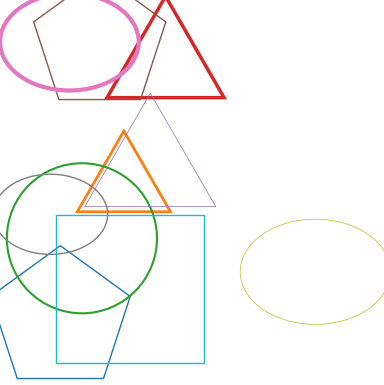[{"shape": "pentagon", "thickness": 1, "radius": 0.95, "center": [0.157, 0.171]}, {"shape": "triangle", "thickness": 2, "radius": 0.7, "center": [0.322, 0.52]}, {"shape": "circle", "thickness": 1.5, "radius": 0.97, "center": [0.213, 0.381]}, {"shape": "triangle", "thickness": 2.5, "radius": 0.88, "center": [0.43, 0.834]}, {"shape": "triangle", "thickness": 0.5, "radius": 0.98, "center": [0.39, 0.561]}, {"shape": "pentagon", "thickness": 1, "radius": 0.9, "center": [0.259, 0.887]}, {"shape": "oval", "thickness": 3, "radius": 0.9, "center": [0.18, 0.891]}, {"shape": "oval", "thickness": 1, "radius": 0.74, "center": [0.131, 0.443]}, {"shape": "oval", "thickness": 0.5, "radius": 0.98, "center": [0.819, 0.294]}, {"shape": "square", "thickness": 1, "radius": 0.96, "center": [0.338, 0.25]}]